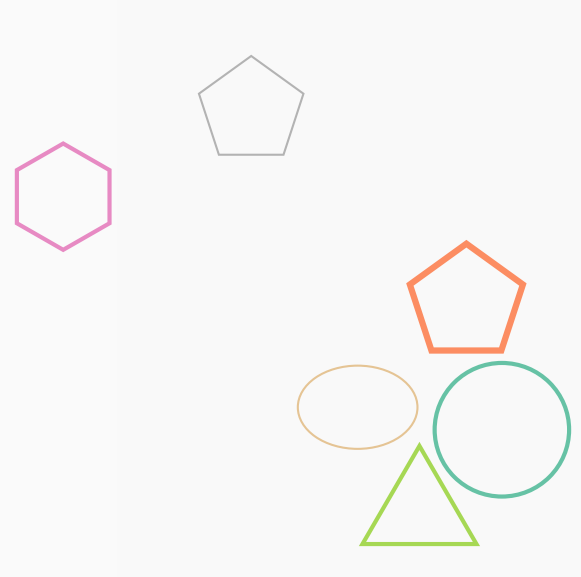[{"shape": "circle", "thickness": 2, "radius": 0.58, "center": [0.863, 0.255]}, {"shape": "pentagon", "thickness": 3, "radius": 0.51, "center": [0.802, 0.475]}, {"shape": "hexagon", "thickness": 2, "radius": 0.46, "center": [0.109, 0.659]}, {"shape": "triangle", "thickness": 2, "radius": 0.57, "center": [0.722, 0.114]}, {"shape": "oval", "thickness": 1, "radius": 0.51, "center": [0.615, 0.294]}, {"shape": "pentagon", "thickness": 1, "radius": 0.47, "center": [0.432, 0.808]}]